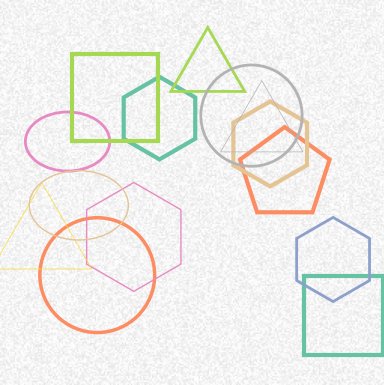[{"shape": "hexagon", "thickness": 3, "radius": 0.54, "center": [0.414, 0.693]}, {"shape": "square", "thickness": 3, "radius": 0.51, "center": [0.892, 0.181]}, {"shape": "circle", "thickness": 2.5, "radius": 0.75, "center": [0.253, 0.285]}, {"shape": "pentagon", "thickness": 3, "radius": 0.61, "center": [0.74, 0.548]}, {"shape": "hexagon", "thickness": 2, "radius": 0.55, "center": [0.865, 0.326]}, {"shape": "oval", "thickness": 2, "radius": 0.55, "center": [0.175, 0.632]}, {"shape": "hexagon", "thickness": 1, "radius": 0.71, "center": [0.348, 0.385]}, {"shape": "triangle", "thickness": 2, "radius": 0.55, "center": [0.54, 0.818]}, {"shape": "square", "thickness": 3, "radius": 0.56, "center": [0.299, 0.747]}, {"shape": "triangle", "thickness": 0.5, "radius": 0.75, "center": [0.108, 0.376]}, {"shape": "oval", "thickness": 1, "radius": 0.64, "center": [0.205, 0.467]}, {"shape": "hexagon", "thickness": 3, "radius": 0.55, "center": [0.702, 0.626]}, {"shape": "triangle", "thickness": 0.5, "radius": 0.62, "center": [0.68, 0.667]}, {"shape": "circle", "thickness": 2, "radius": 0.66, "center": [0.653, 0.7]}]